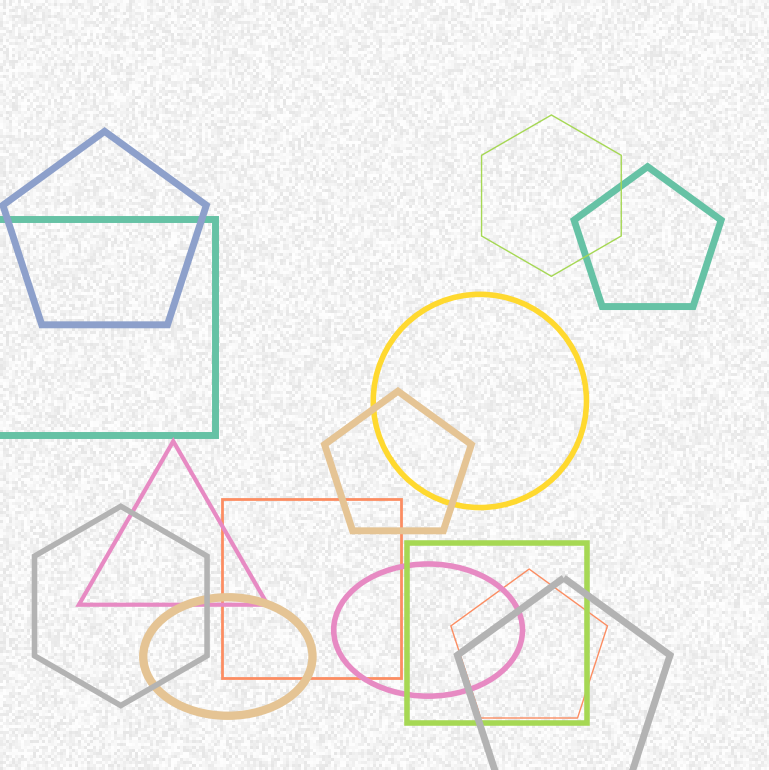[{"shape": "square", "thickness": 2.5, "radius": 0.7, "center": [0.139, 0.575]}, {"shape": "pentagon", "thickness": 2.5, "radius": 0.5, "center": [0.841, 0.683]}, {"shape": "pentagon", "thickness": 0.5, "radius": 0.53, "center": [0.687, 0.154]}, {"shape": "square", "thickness": 1, "radius": 0.58, "center": [0.404, 0.236]}, {"shape": "pentagon", "thickness": 2.5, "radius": 0.69, "center": [0.136, 0.691]}, {"shape": "oval", "thickness": 2, "radius": 0.61, "center": [0.556, 0.182]}, {"shape": "triangle", "thickness": 1.5, "radius": 0.71, "center": [0.225, 0.285]}, {"shape": "square", "thickness": 2, "radius": 0.58, "center": [0.646, 0.177]}, {"shape": "hexagon", "thickness": 0.5, "radius": 0.52, "center": [0.716, 0.746]}, {"shape": "circle", "thickness": 2, "radius": 0.69, "center": [0.623, 0.479]}, {"shape": "oval", "thickness": 3, "radius": 0.55, "center": [0.296, 0.147]}, {"shape": "pentagon", "thickness": 2.5, "radius": 0.5, "center": [0.517, 0.392]}, {"shape": "pentagon", "thickness": 2.5, "radius": 0.73, "center": [0.732, 0.104]}, {"shape": "hexagon", "thickness": 2, "radius": 0.65, "center": [0.157, 0.213]}]